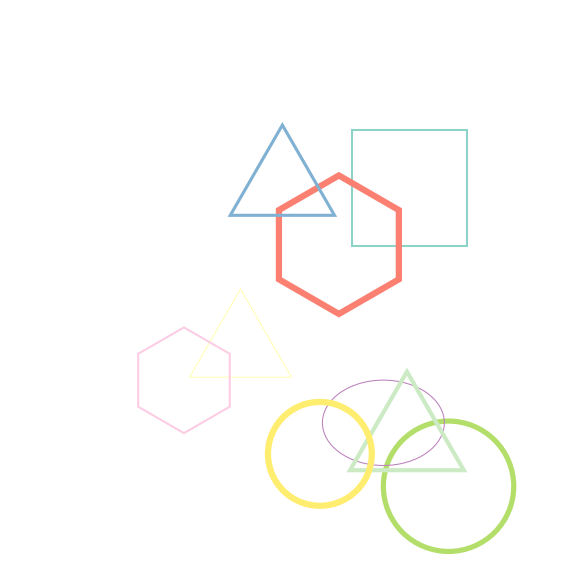[{"shape": "square", "thickness": 1, "radius": 0.5, "center": [0.709, 0.674]}, {"shape": "triangle", "thickness": 0.5, "radius": 0.51, "center": [0.416, 0.397]}, {"shape": "hexagon", "thickness": 3, "radius": 0.6, "center": [0.587, 0.575]}, {"shape": "triangle", "thickness": 1.5, "radius": 0.52, "center": [0.489, 0.678]}, {"shape": "circle", "thickness": 2.5, "radius": 0.56, "center": [0.777, 0.157]}, {"shape": "hexagon", "thickness": 1, "radius": 0.46, "center": [0.319, 0.341]}, {"shape": "oval", "thickness": 0.5, "radius": 0.53, "center": [0.664, 0.267]}, {"shape": "triangle", "thickness": 2, "radius": 0.57, "center": [0.705, 0.242]}, {"shape": "circle", "thickness": 3, "radius": 0.45, "center": [0.554, 0.213]}]